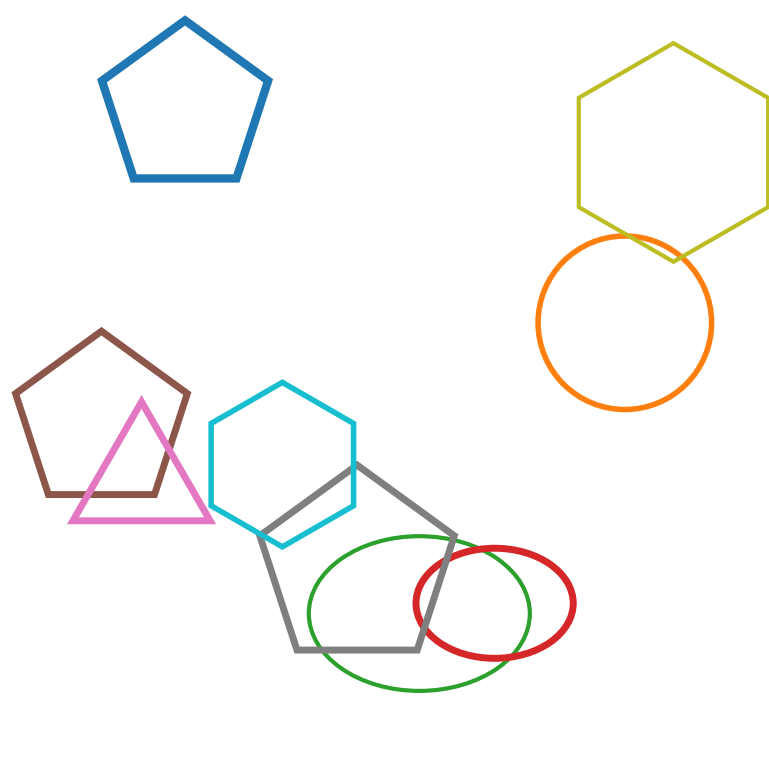[{"shape": "pentagon", "thickness": 3, "radius": 0.57, "center": [0.24, 0.86]}, {"shape": "circle", "thickness": 2, "radius": 0.56, "center": [0.811, 0.581]}, {"shape": "oval", "thickness": 1.5, "radius": 0.72, "center": [0.545, 0.203]}, {"shape": "oval", "thickness": 2.5, "radius": 0.51, "center": [0.642, 0.217]}, {"shape": "pentagon", "thickness": 2.5, "radius": 0.59, "center": [0.132, 0.453]}, {"shape": "triangle", "thickness": 2.5, "radius": 0.51, "center": [0.184, 0.375]}, {"shape": "pentagon", "thickness": 2.5, "radius": 0.66, "center": [0.464, 0.263]}, {"shape": "hexagon", "thickness": 1.5, "radius": 0.71, "center": [0.875, 0.802]}, {"shape": "hexagon", "thickness": 2, "radius": 0.53, "center": [0.367, 0.397]}]